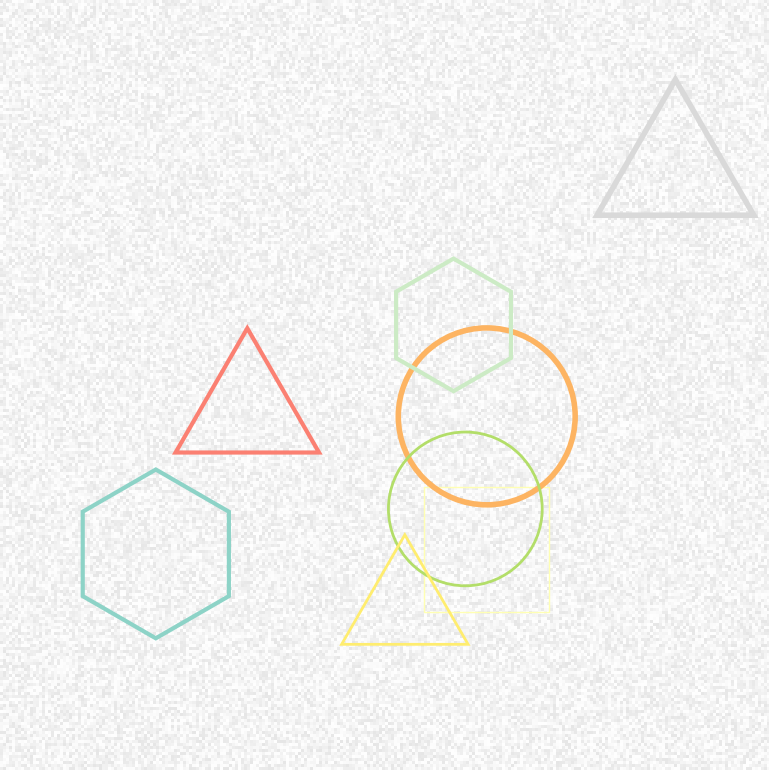[{"shape": "hexagon", "thickness": 1.5, "radius": 0.55, "center": [0.202, 0.281]}, {"shape": "square", "thickness": 0.5, "radius": 0.41, "center": [0.631, 0.286]}, {"shape": "triangle", "thickness": 1.5, "radius": 0.54, "center": [0.321, 0.466]}, {"shape": "circle", "thickness": 2, "radius": 0.57, "center": [0.632, 0.459]}, {"shape": "circle", "thickness": 1, "radius": 0.5, "center": [0.604, 0.339]}, {"shape": "triangle", "thickness": 2, "radius": 0.59, "center": [0.877, 0.779]}, {"shape": "hexagon", "thickness": 1.5, "radius": 0.43, "center": [0.589, 0.578]}, {"shape": "triangle", "thickness": 1, "radius": 0.47, "center": [0.526, 0.211]}]